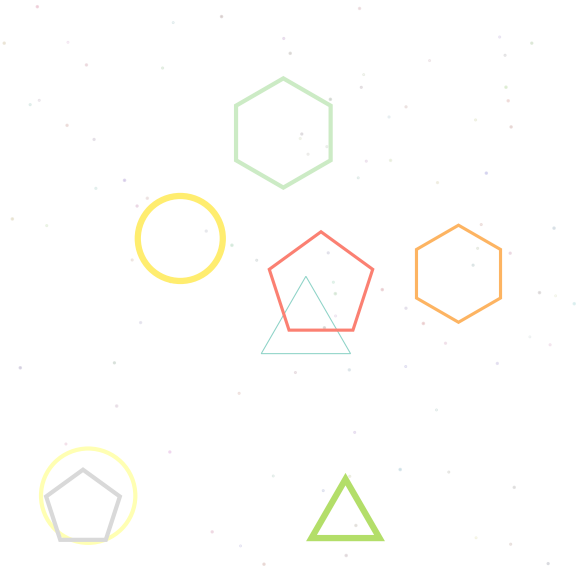[{"shape": "triangle", "thickness": 0.5, "radius": 0.45, "center": [0.53, 0.431]}, {"shape": "circle", "thickness": 2, "radius": 0.41, "center": [0.153, 0.141]}, {"shape": "pentagon", "thickness": 1.5, "radius": 0.47, "center": [0.556, 0.504]}, {"shape": "hexagon", "thickness": 1.5, "radius": 0.42, "center": [0.794, 0.525]}, {"shape": "triangle", "thickness": 3, "radius": 0.34, "center": [0.598, 0.101]}, {"shape": "pentagon", "thickness": 2, "radius": 0.34, "center": [0.144, 0.119]}, {"shape": "hexagon", "thickness": 2, "radius": 0.47, "center": [0.491, 0.769]}, {"shape": "circle", "thickness": 3, "radius": 0.37, "center": [0.312, 0.586]}]